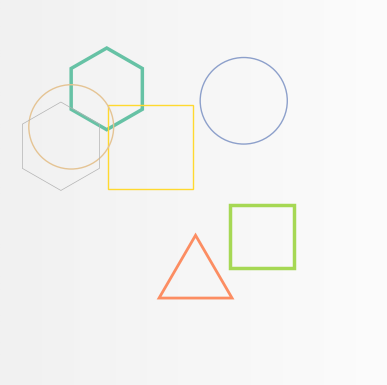[{"shape": "hexagon", "thickness": 2.5, "radius": 0.53, "center": [0.275, 0.769]}, {"shape": "triangle", "thickness": 2, "radius": 0.54, "center": [0.505, 0.28]}, {"shape": "circle", "thickness": 1, "radius": 0.56, "center": [0.629, 0.738]}, {"shape": "square", "thickness": 2.5, "radius": 0.41, "center": [0.676, 0.387]}, {"shape": "square", "thickness": 1, "radius": 0.55, "center": [0.389, 0.618]}, {"shape": "circle", "thickness": 1, "radius": 0.55, "center": [0.184, 0.67]}, {"shape": "hexagon", "thickness": 0.5, "radius": 0.57, "center": [0.157, 0.62]}]